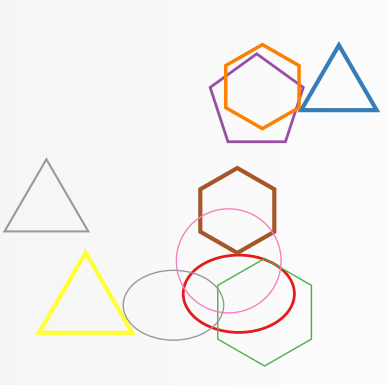[{"shape": "oval", "thickness": 2, "radius": 0.72, "center": [0.616, 0.237]}, {"shape": "triangle", "thickness": 3, "radius": 0.56, "center": [0.875, 0.77]}, {"shape": "hexagon", "thickness": 1, "radius": 0.7, "center": [0.683, 0.189]}, {"shape": "pentagon", "thickness": 2, "radius": 0.63, "center": [0.662, 0.734]}, {"shape": "hexagon", "thickness": 2.5, "radius": 0.55, "center": [0.677, 0.775]}, {"shape": "triangle", "thickness": 3, "radius": 0.69, "center": [0.221, 0.205]}, {"shape": "hexagon", "thickness": 3, "radius": 0.55, "center": [0.612, 0.453]}, {"shape": "circle", "thickness": 1, "radius": 0.68, "center": [0.59, 0.322]}, {"shape": "triangle", "thickness": 1.5, "radius": 0.62, "center": [0.12, 0.461]}, {"shape": "oval", "thickness": 1, "radius": 0.65, "center": [0.448, 0.207]}]